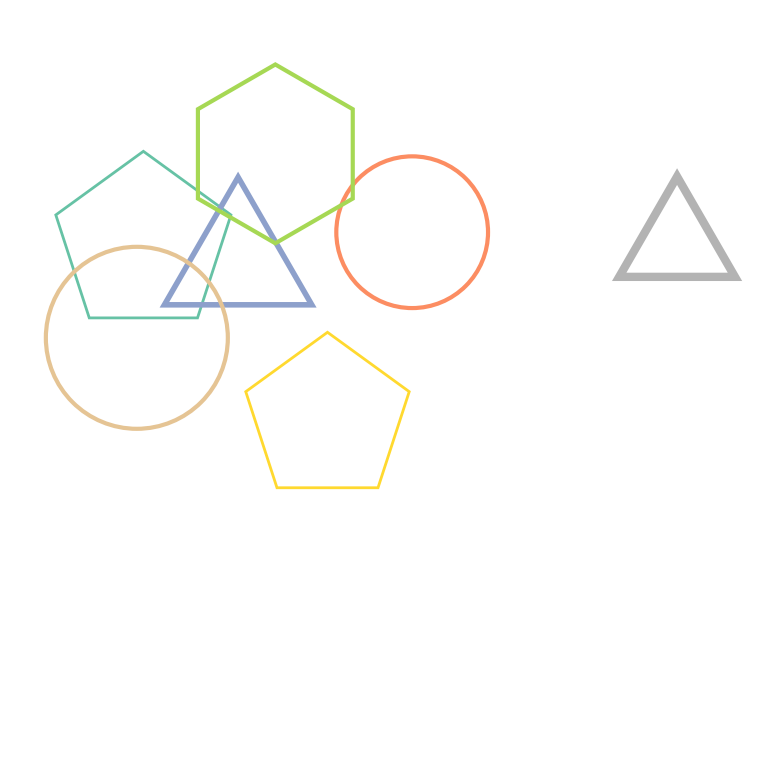[{"shape": "pentagon", "thickness": 1, "radius": 0.6, "center": [0.186, 0.684]}, {"shape": "circle", "thickness": 1.5, "radius": 0.49, "center": [0.535, 0.698]}, {"shape": "triangle", "thickness": 2, "radius": 0.55, "center": [0.309, 0.659]}, {"shape": "hexagon", "thickness": 1.5, "radius": 0.58, "center": [0.358, 0.8]}, {"shape": "pentagon", "thickness": 1, "radius": 0.56, "center": [0.425, 0.457]}, {"shape": "circle", "thickness": 1.5, "radius": 0.59, "center": [0.178, 0.561]}, {"shape": "triangle", "thickness": 3, "radius": 0.43, "center": [0.879, 0.684]}]